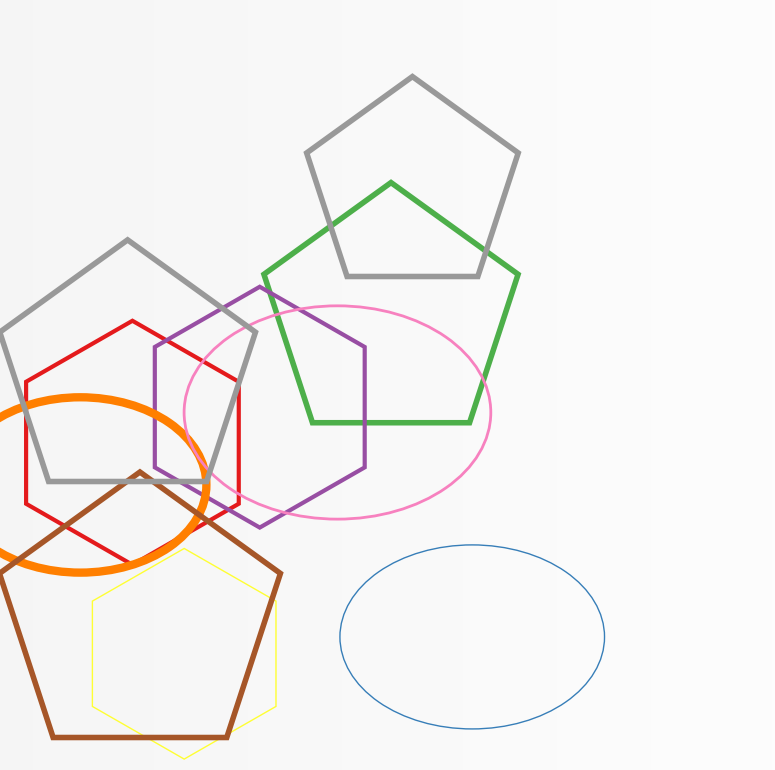[{"shape": "hexagon", "thickness": 1.5, "radius": 0.79, "center": [0.171, 0.425]}, {"shape": "oval", "thickness": 0.5, "radius": 0.85, "center": [0.609, 0.173]}, {"shape": "pentagon", "thickness": 2, "radius": 0.86, "center": [0.505, 0.59]}, {"shape": "hexagon", "thickness": 1.5, "radius": 0.78, "center": [0.335, 0.471]}, {"shape": "oval", "thickness": 3, "radius": 0.81, "center": [0.104, 0.37]}, {"shape": "hexagon", "thickness": 0.5, "radius": 0.68, "center": [0.238, 0.151]}, {"shape": "pentagon", "thickness": 2, "radius": 0.95, "center": [0.181, 0.196]}, {"shape": "oval", "thickness": 1, "radius": 0.99, "center": [0.435, 0.464]}, {"shape": "pentagon", "thickness": 2, "radius": 0.87, "center": [0.165, 0.515]}, {"shape": "pentagon", "thickness": 2, "radius": 0.72, "center": [0.532, 0.757]}]